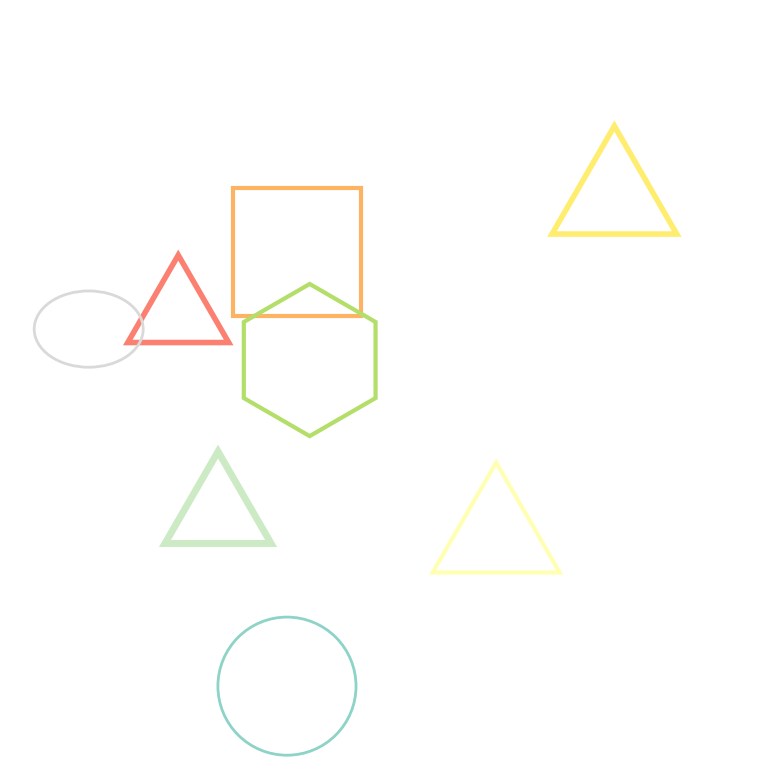[{"shape": "circle", "thickness": 1, "radius": 0.45, "center": [0.373, 0.109]}, {"shape": "triangle", "thickness": 1.5, "radius": 0.48, "center": [0.644, 0.304]}, {"shape": "triangle", "thickness": 2, "radius": 0.38, "center": [0.231, 0.593]}, {"shape": "square", "thickness": 1.5, "radius": 0.42, "center": [0.386, 0.673]}, {"shape": "hexagon", "thickness": 1.5, "radius": 0.49, "center": [0.402, 0.532]}, {"shape": "oval", "thickness": 1, "radius": 0.35, "center": [0.115, 0.573]}, {"shape": "triangle", "thickness": 2.5, "radius": 0.4, "center": [0.283, 0.334]}, {"shape": "triangle", "thickness": 2, "radius": 0.47, "center": [0.798, 0.743]}]